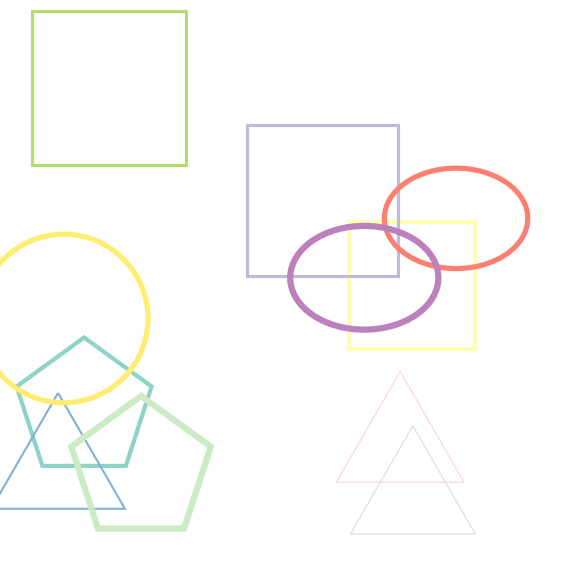[{"shape": "pentagon", "thickness": 2, "radius": 0.61, "center": [0.146, 0.292]}, {"shape": "square", "thickness": 2, "radius": 0.55, "center": [0.713, 0.505]}, {"shape": "square", "thickness": 1.5, "radius": 0.65, "center": [0.558, 0.652]}, {"shape": "oval", "thickness": 2.5, "radius": 0.62, "center": [0.79, 0.621]}, {"shape": "triangle", "thickness": 1, "radius": 0.67, "center": [0.101, 0.185]}, {"shape": "square", "thickness": 1.5, "radius": 0.67, "center": [0.189, 0.846]}, {"shape": "triangle", "thickness": 0.5, "radius": 0.64, "center": [0.693, 0.228]}, {"shape": "triangle", "thickness": 0.5, "radius": 0.62, "center": [0.715, 0.137]}, {"shape": "oval", "thickness": 3, "radius": 0.64, "center": [0.631, 0.518]}, {"shape": "pentagon", "thickness": 3, "radius": 0.63, "center": [0.244, 0.187]}, {"shape": "circle", "thickness": 2.5, "radius": 0.73, "center": [0.11, 0.448]}]